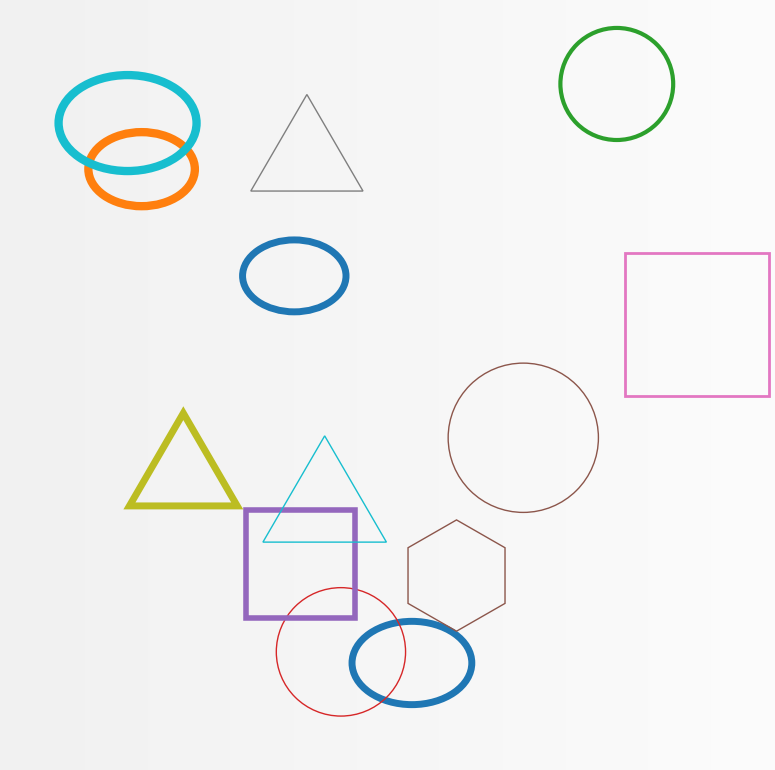[{"shape": "oval", "thickness": 2.5, "radius": 0.33, "center": [0.38, 0.642]}, {"shape": "oval", "thickness": 2.5, "radius": 0.39, "center": [0.532, 0.139]}, {"shape": "oval", "thickness": 3, "radius": 0.34, "center": [0.183, 0.78]}, {"shape": "circle", "thickness": 1.5, "radius": 0.36, "center": [0.796, 0.891]}, {"shape": "circle", "thickness": 0.5, "radius": 0.42, "center": [0.44, 0.153]}, {"shape": "square", "thickness": 2, "radius": 0.35, "center": [0.387, 0.268]}, {"shape": "circle", "thickness": 0.5, "radius": 0.48, "center": [0.675, 0.431]}, {"shape": "hexagon", "thickness": 0.5, "radius": 0.36, "center": [0.589, 0.253]}, {"shape": "square", "thickness": 1, "radius": 0.46, "center": [0.899, 0.578]}, {"shape": "triangle", "thickness": 0.5, "radius": 0.42, "center": [0.396, 0.794]}, {"shape": "triangle", "thickness": 2.5, "radius": 0.4, "center": [0.237, 0.383]}, {"shape": "oval", "thickness": 3, "radius": 0.45, "center": [0.165, 0.84]}, {"shape": "triangle", "thickness": 0.5, "radius": 0.46, "center": [0.419, 0.342]}]